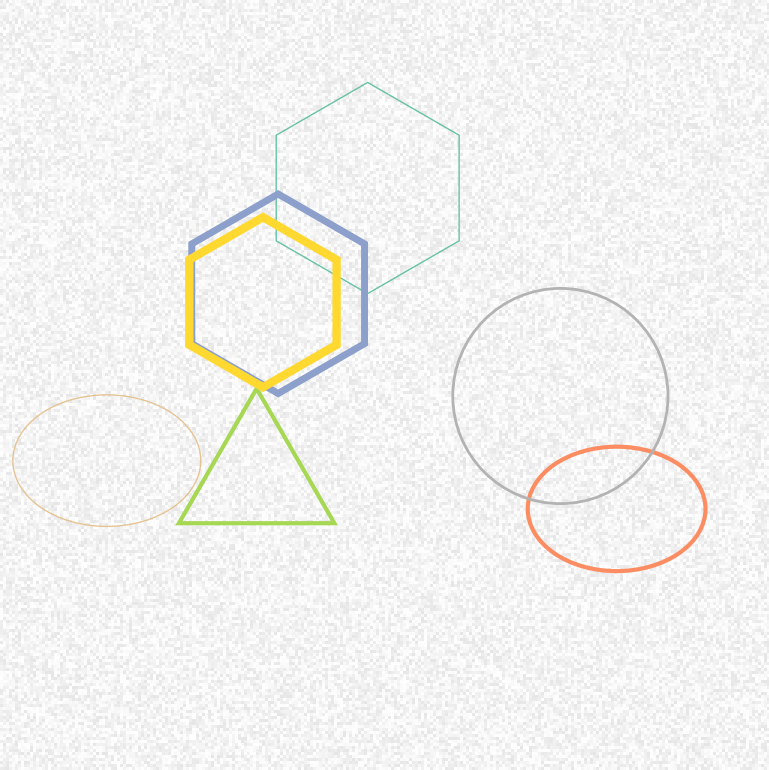[{"shape": "hexagon", "thickness": 0.5, "radius": 0.69, "center": [0.477, 0.756]}, {"shape": "oval", "thickness": 1.5, "radius": 0.58, "center": [0.801, 0.339]}, {"shape": "hexagon", "thickness": 2.5, "radius": 0.65, "center": [0.361, 0.618]}, {"shape": "triangle", "thickness": 1.5, "radius": 0.58, "center": [0.333, 0.379]}, {"shape": "hexagon", "thickness": 3, "radius": 0.55, "center": [0.341, 0.607]}, {"shape": "oval", "thickness": 0.5, "radius": 0.61, "center": [0.139, 0.402]}, {"shape": "circle", "thickness": 1, "radius": 0.7, "center": [0.728, 0.486]}]